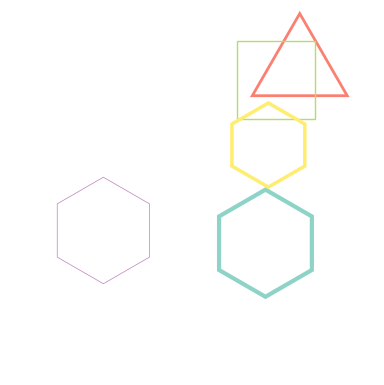[{"shape": "hexagon", "thickness": 3, "radius": 0.7, "center": [0.689, 0.368]}, {"shape": "triangle", "thickness": 2, "radius": 0.71, "center": [0.779, 0.823]}, {"shape": "square", "thickness": 1, "radius": 0.51, "center": [0.717, 0.793]}, {"shape": "hexagon", "thickness": 0.5, "radius": 0.69, "center": [0.268, 0.401]}, {"shape": "hexagon", "thickness": 2.5, "radius": 0.55, "center": [0.697, 0.623]}]